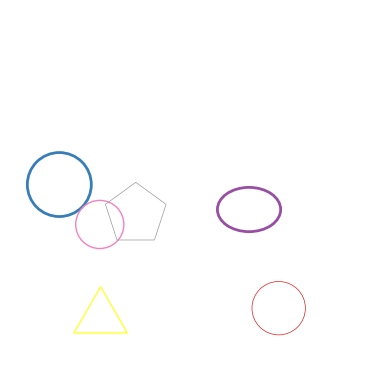[{"shape": "circle", "thickness": 0.5, "radius": 0.35, "center": [0.724, 0.2]}, {"shape": "circle", "thickness": 2, "radius": 0.42, "center": [0.154, 0.521]}, {"shape": "oval", "thickness": 2, "radius": 0.41, "center": [0.647, 0.456]}, {"shape": "triangle", "thickness": 1, "radius": 0.4, "center": [0.261, 0.175]}, {"shape": "circle", "thickness": 1, "radius": 0.31, "center": [0.259, 0.417]}, {"shape": "pentagon", "thickness": 0.5, "radius": 0.41, "center": [0.353, 0.444]}]